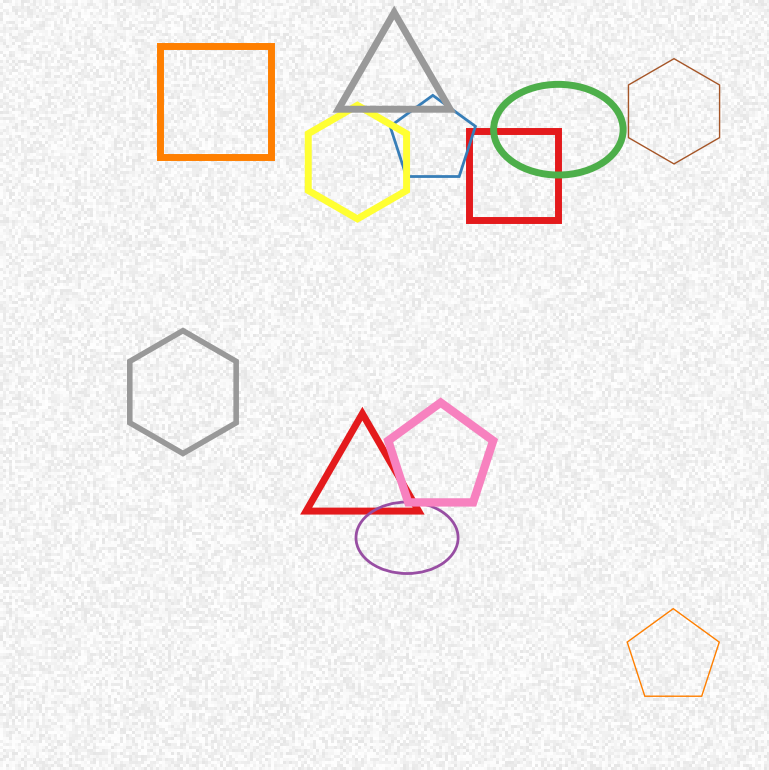[{"shape": "triangle", "thickness": 2.5, "radius": 0.42, "center": [0.471, 0.378]}, {"shape": "square", "thickness": 2.5, "radius": 0.29, "center": [0.666, 0.772]}, {"shape": "pentagon", "thickness": 1, "radius": 0.29, "center": [0.562, 0.818]}, {"shape": "oval", "thickness": 2.5, "radius": 0.42, "center": [0.725, 0.832]}, {"shape": "oval", "thickness": 1, "radius": 0.33, "center": [0.529, 0.302]}, {"shape": "pentagon", "thickness": 0.5, "radius": 0.31, "center": [0.874, 0.147]}, {"shape": "square", "thickness": 2.5, "radius": 0.36, "center": [0.28, 0.868]}, {"shape": "hexagon", "thickness": 2.5, "radius": 0.37, "center": [0.464, 0.789]}, {"shape": "hexagon", "thickness": 0.5, "radius": 0.34, "center": [0.875, 0.855]}, {"shape": "pentagon", "thickness": 3, "radius": 0.36, "center": [0.572, 0.406]}, {"shape": "hexagon", "thickness": 2, "radius": 0.4, "center": [0.238, 0.491]}, {"shape": "triangle", "thickness": 2.5, "radius": 0.42, "center": [0.512, 0.9]}]